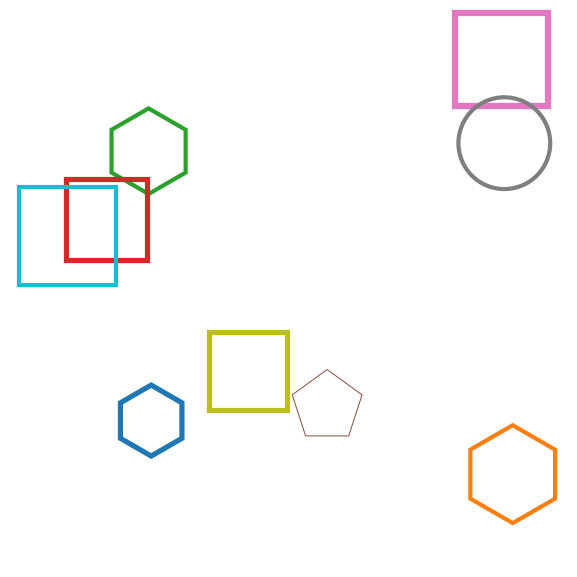[{"shape": "hexagon", "thickness": 2.5, "radius": 0.31, "center": [0.262, 0.271]}, {"shape": "hexagon", "thickness": 2, "radius": 0.42, "center": [0.888, 0.178]}, {"shape": "hexagon", "thickness": 2, "radius": 0.37, "center": [0.257, 0.737]}, {"shape": "square", "thickness": 2.5, "radius": 0.35, "center": [0.185, 0.619]}, {"shape": "pentagon", "thickness": 0.5, "radius": 0.32, "center": [0.566, 0.296]}, {"shape": "square", "thickness": 3, "radius": 0.4, "center": [0.869, 0.896]}, {"shape": "circle", "thickness": 2, "radius": 0.4, "center": [0.873, 0.751]}, {"shape": "square", "thickness": 2.5, "radius": 0.34, "center": [0.429, 0.356]}, {"shape": "square", "thickness": 2, "radius": 0.42, "center": [0.117, 0.591]}]